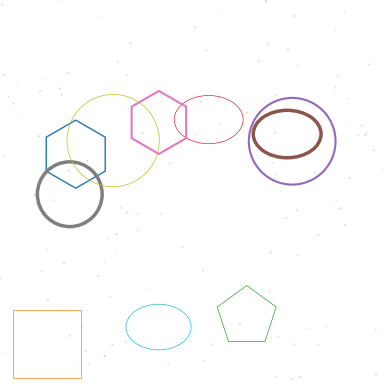[{"shape": "hexagon", "thickness": 1, "radius": 0.44, "center": [0.197, 0.6]}, {"shape": "square", "thickness": 0.5, "radius": 0.44, "center": [0.123, 0.106]}, {"shape": "pentagon", "thickness": 0.5, "radius": 0.4, "center": [0.641, 0.178]}, {"shape": "oval", "thickness": 0.5, "radius": 0.45, "center": [0.542, 0.689]}, {"shape": "circle", "thickness": 1.5, "radius": 0.56, "center": [0.759, 0.633]}, {"shape": "oval", "thickness": 2.5, "radius": 0.44, "center": [0.746, 0.652]}, {"shape": "hexagon", "thickness": 1.5, "radius": 0.41, "center": [0.413, 0.682]}, {"shape": "circle", "thickness": 2.5, "radius": 0.42, "center": [0.181, 0.496]}, {"shape": "circle", "thickness": 0.5, "radius": 0.6, "center": [0.294, 0.635]}, {"shape": "oval", "thickness": 0.5, "radius": 0.42, "center": [0.412, 0.151]}]